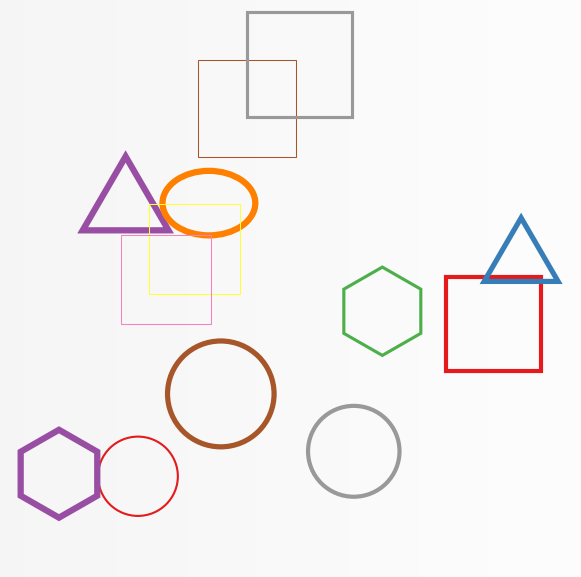[{"shape": "square", "thickness": 2, "radius": 0.41, "center": [0.849, 0.438]}, {"shape": "circle", "thickness": 1, "radius": 0.34, "center": [0.237, 0.174]}, {"shape": "triangle", "thickness": 2.5, "radius": 0.37, "center": [0.897, 0.549]}, {"shape": "hexagon", "thickness": 1.5, "radius": 0.38, "center": [0.658, 0.46]}, {"shape": "hexagon", "thickness": 3, "radius": 0.38, "center": [0.101, 0.179]}, {"shape": "triangle", "thickness": 3, "radius": 0.43, "center": [0.216, 0.643]}, {"shape": "oval", "thickness": 3, "radius": 0.4, "center": [0.359, 0.647]}, {"shape": "square", "thickness": 0.5, "radius": 0.39, "center": [0.334, 0.568]}, {"shape": "square", "thickness": 0.5, "radius": 0.42, "center": [0.425, 0.811]}, {"shape": "circle", "thickness": 2.5, "radius": 0.46, "center": [0.38, 0.317]}, {"shape": "square", "thickness": 0.5, "radius": 0.39, "center": [0.285, 0.515]}, {"shape": "circle", "thickness": 2, "radius": 0.39, "center": [0.609, 0.218]}, {"shape": "square", "thickness": 1.5, "radius": 0.45, "center": [0.515, 0.887]}]